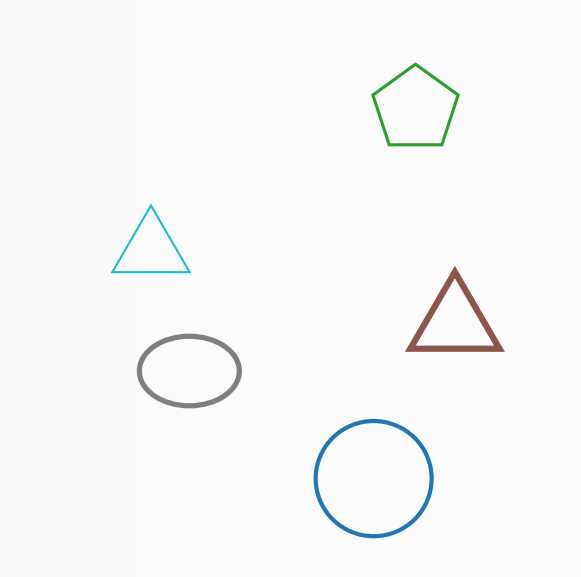[{"shape": "circle", "thickness": 2, "radius": 0.5, "center": [0.643, 0.17]}, {"shape": "pentagon", "thickness": 1.5, "radius": 0.39, "center": [0.715, 0.811]}, {"shape": "triangle", "thickness": 3, "radius": 0.44, "center": [0.783, 0.44]}, {"shape": "oval", "thickness": 2.5, "radius": 0.43, "center": [0.326, 0.357]}, {"shape": "triangle", "thickness": 1, "radius": 0.38, "center": [0.26, 0.566]}]